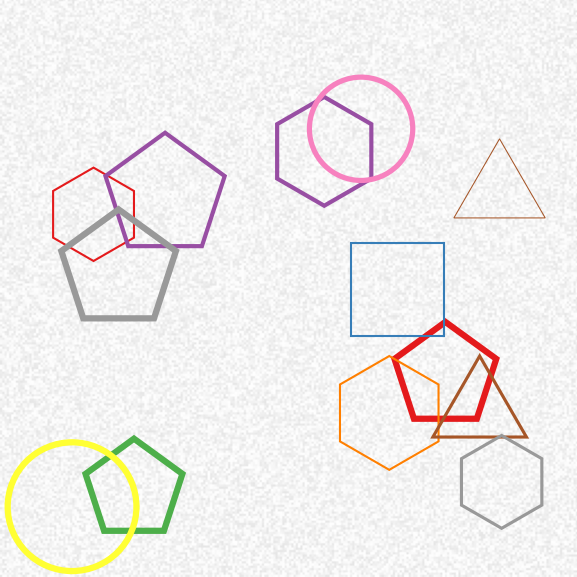[{"shape": "hexagon", "thickness": 1, "radius": 0.4, "center": [0.162, 0.628]}, {"shape": "pentagon", "thickness": 3, "radius": 0.46, "center": [0.771, 0.349]}, {"shape": "square", "thickness": 1, "radius": 0.4, "center": [0.688, 0.498]}, {"shape": "pentagon", "thickness": 3, "radius": 0.44, "center": [0.232, 0.151]}, {"shape": "pentagon", "thickness": 2, "radius": 0.54, "center": [0.286, 0.661]}, {"shape": "hexagon", "thickness": 2, "radius": 0.47, "center": [0.561, 0.737]}, {"shape": "hexagon", "thickness": 1, "radius": 0.49, "center": [0.674, 0.284]}, {"shape": "circle", "thickness": 3, "radius": 0.56, "center": [0.125, 0.122]}, {"shape": "triangle", "thickness": 1.5, "radius": 0.47, "center": [0.831, 0.289]}, {"shape": "triangle", "thickness": 0.5, "radius": 0.46, "center": [0.865, 0.667]}, {"shape": "circle", "thickness": 2.5, "radius": 0.45, "center": [0.625, 0.776]}, {"shape": "hexagon", "thickness": 1.5, "radius": 0.4, "center": [0.869, 0.165]}, {"shape": "pentagon", "thickness": 3, "radius": 0.52, "center": [0.205, 0.532]}]